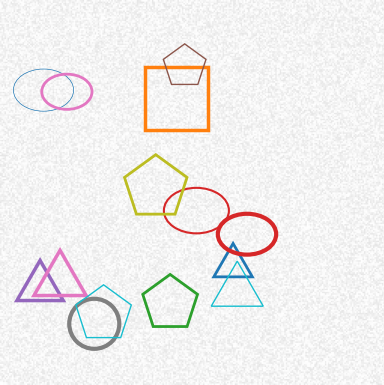[{"shape": "oval", "thickness": 0.5, "radius": 0.39, "center": [0.113, 0.766]}, {"shape": "triangle", "thickness": 2, "radius": 0.29, "center": [0.605, 0.31]}, {"shape": "square", "thickness": 2.5, "radius": 0.41, "center": [0.457, 0.744]}, {"shape": "pentagon", "thickness": 2, "radius": 0.37, "center": [0.442, 0.212]}, {"shape": "oval", "thickness": 3, "radius": 0.38, "center": [0.642, 0.392]}, {"shape": "oval", "thickness": 1.5, "radius": 0.42, "center": [0.51, 0.453]}, {"shape": "triangle", "thickness": 2.5, "radius": 0.35, "center": [0.104, 0.254]}, {"shape": "pentagon", "thickness": 1, "radius": 0.29, "center": [0.48, 0.828]}, {"shape": "triangle", "thickness": 2.5, "radius": 0.39, "center": [0.156, 0.272]}, {"shape": "oval", "thickness": 2, "radius": 0.33, "center": [0.174, 0.762]}, {"shape": "circle", "thickness": 3, "radius": 0.32, "center": [0.245, 0.159]}, {"shape": "pentagon", "thickness": 2, "radius": 0.43, "center": [0.405, 0.513]}, {"shape": "pentagon", "thickness": 1, "radius": 0.38, "center": [0.269, 0.184]}, {"shape": "triangle", "thickness": 1, "radius": 0.39, "center": [0.616, 0.244]}]